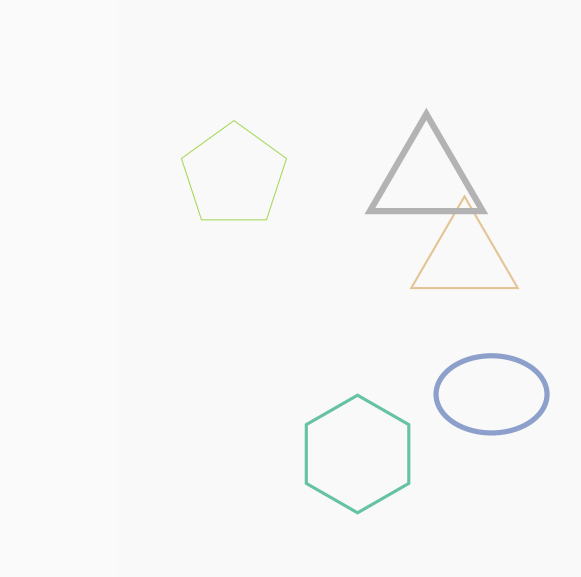[{"shape": "hexagon", "thickness": 1.5, "radius": 0.51, "center": [0.615, 0.213]}, {"shape": "oval", "thickness": 2.5, "radius": 0.48, "center": [0.846, 0.316]}, {"shape": "pentagon", "thickness": 0.5, "radius": 0.48, "center": [0.403, 0.695]}, {"shape": "triangle", "thickness": 1, "radius": 0.53, "center": [0.799, 0.553]}, {"shape": "triangle", "thickness": 3, "radius": 0.56, "center": [0.734, 0.69]}]